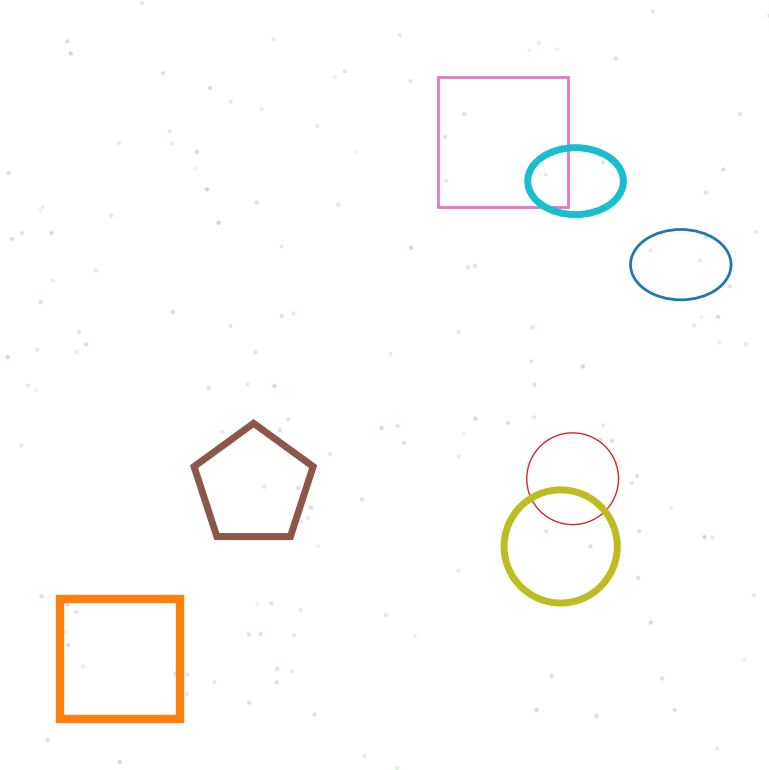[{"shape": "oval", "thickness": 1, "radius": 0.33, "center": [0.884, 0.656]}, {"shape": "square", "thickness": 3, "radius": 0.39, "center": [0.156, 0.144]}, {"shape": "circle", "thickness": 0.5, "radius": 0.3, "center": [0.744, 0.378]}, {"shape": "pentagon", "thickness": 2.5, "radius": 0.41, "center": [0.329, 0.369]}, {"shape": "square", "thickness": 1, "radius": 0.42, "center": [0.653, 0.816]}, {"shape": "circle", "thickness": 2.5, "radius": 0.37, "center": [0.728, 0.29]}, {"shape": "oval", "thickness": 2.5, "radius": 0.31, "center": [0.747, 0.765]}]